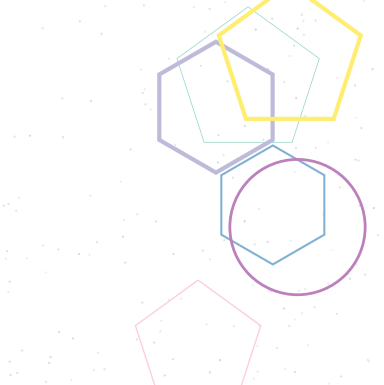[{"shape": "pentagon", "thickness": 0.5, "radius": 0.97, "center": [0.644, 0.788]}, {"shape": "hexagon", "thickness": 3, "radius": 0.85, "center": [0.561, 0.722]}, {"shape": "hexagon", "thickness": 1.5, "radius": 0.77, "center": [0.709, 0.468]}, {"shape": "pentagon", "thickness": 1, "radius": 0.86, "center": [0.515, 0.101]}, {"shape": "circle", "thickness": 2, "radius": 0.88, "center": [0.773, 0.41]}, {"shape": "pentagon", "thickness": 3, "radius": 0.97, "center": [0.753, 0.848]}]